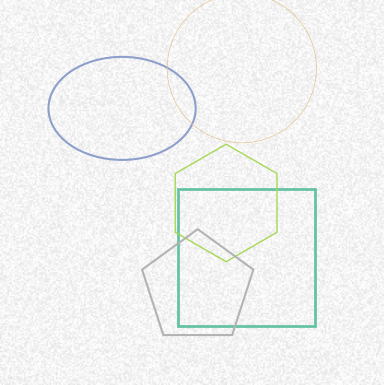[{"shape": "square", "thickness": 2, "radius": 0.89, "center": [0.64, 0.332]}, {"shape": "oval", "thickness": 1.5, "radius": 0.96, "center": [0.317, 0.718]}, {"shape": "hexagon", "thickness": 1, "radius": 0.76, "center": [0.587, 0.473]}, {"shape": "circle", "thickness": 0.5, "radius": 0.97, "center": [0.628, 0.823]}, {"shape": "pentagon", "thickness": 1.5, "radius": 0.76, "center": [0.514, 0.253]}]